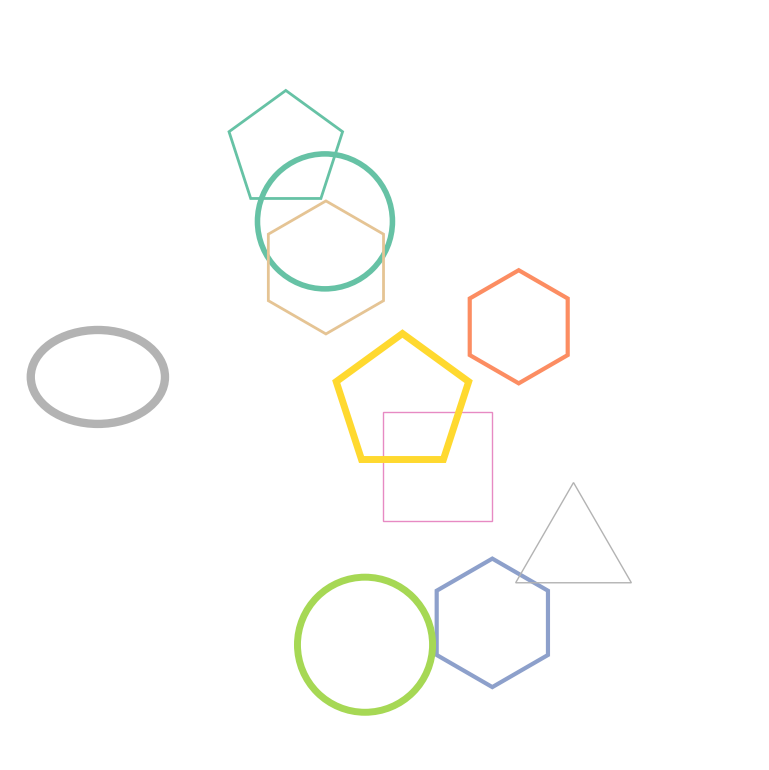[{"shape": "pentagon", "thickness": 1, "radius": 0.39, "center": [0.371, 0.805]}, {"shape": "circle", "thickness": 2, "radius": 0.44, "center": [0.422, 0.712]}, {"shape": "hexagon", "thickness": 1.5, "radius": 0.37, "center": [0.674, 0.576]}, {"shape": "hexagon", "thickness": 1.5, "radius": 0.42, "center": [0.639, 0.191]}, {"shape": "square", "thickness": 0.5, "radius": 0.35, "center": [0.568, 0.394]}, {"shape": "circle", "thickness": 2.5, "radius": 0.44, "center": [0.474, 0.163]}, {"shape": "pentagon", "thickness": 2.5, "radius": 0.45, "center": [0.523, 0.476]}, {"shape": "hexagon", "thickness": 1, "radius": 0.43, "center": [0.423, 0.653]}, {"shape": "triangle", "thickness": 0.5, "radius": 0.43, "center": [0.745, 0.287]}, {"shape": "oval", "thickness": 3, "radius": 0.44, "center": [0.127, 0.51]}]